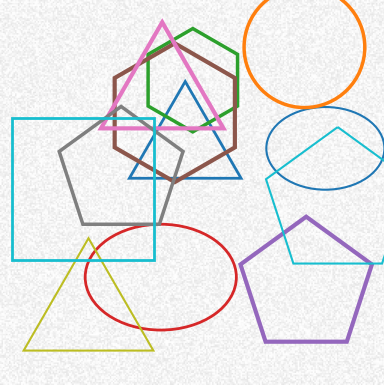[{"shape": "oval", "thickness": 1.5, "radius": 0.77, "center": [0.845, 0.615]}, {"shape": "triangle", "thickness": 2, "radius": 0.84, "center": [0.481, 0.621]}, {"shape": "circle", "thickness": 2.5, "radius": 0.78, "center": [0.791, 0.877]}, {"shape": "hexagon", "thickness": 2.5, "radius": 0.67, "center": [0.501, 0.792]}, {"shape": "oval", "thickness": 2, "radius": 0.98, "center": [0.418, 0.28]}, {"shape": "pentagon", "thickness": 3, "radius": 0.9, "center": [0.795, 0.258]}, {"shape": "hexagon", "thickness": 3, "radius": 0.9, "center": [0.454, 0.707]}, {"shape": "triangle", "thickness": 3, "radius": 0.92, "center": [0.421, 0.758]}, {"shape": "pentagon", "thickness": 2.5, "radius": 0.85, "center": [0.315, 0.554]}, {"shape": "triangle", "thickness": 1.5, "radius": 0.97, "center": [0.23, 0.187]}, {"shape": "pentagon", "thickness": 1.5, "radius": 0.98, "center": [0.877, 0.474]}, {"shape": "square", "thickness": 2, "radius": 0.93, "center": [0.216, 0.509]}]